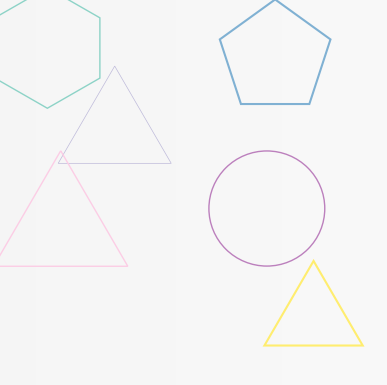[{"shape": "hexagon", "thickness": 1, "radius": 0.78, "center": [0.122, 0.875]}, {"shape": "triangle", "thickness": 0.5, "radius": 0.84, "center": [0.296, 0.66]}, {"shape": "pentagon", "thickness": 1.5, "radius": 0.75, "center": [0.71, 0.851]}, {"shape": "triangle", "thickness": 1, "radius": 1.0, "center": [0.157, 0.408]}, {"shape": "circle", "thickness": 1, "radius": 0.75, "center": [0.689, 0.458]}, {"shape": "triangle", "thickness": 1.5, "radius": 0.73, "center": [0.809, 0.176]}]